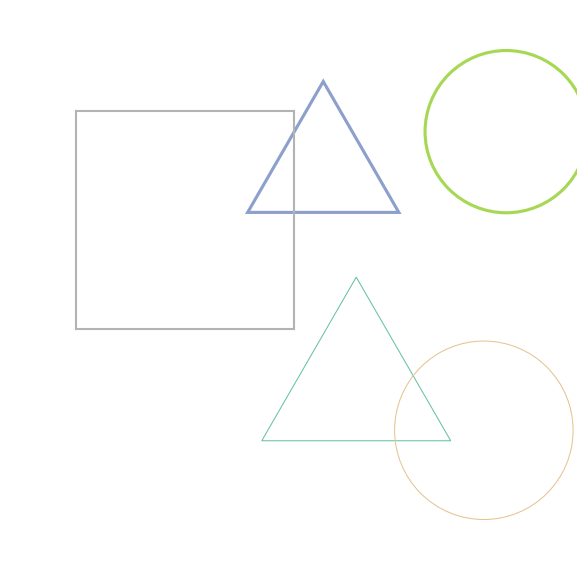[{"shape": "triangle", "thickness": 0.5, "radius": 0.94, "center": [0.617, 0.33]}, {"shape": "triangle", "thickness": 1.5, "radius": 0.76, "center": [0.56, 0.707]}, {"shape": "circle", "thickness": 1.5, "radius": 0.7, "center": [0.877, 0.771]}, {"shape": "circle", "thickness": 0.5, "radius": 0.77, "center": [0.838, 0.254]}, {"shape": "square", "thickness": 1, "radius": 0.95, "center": [0.32, 0.618]}]